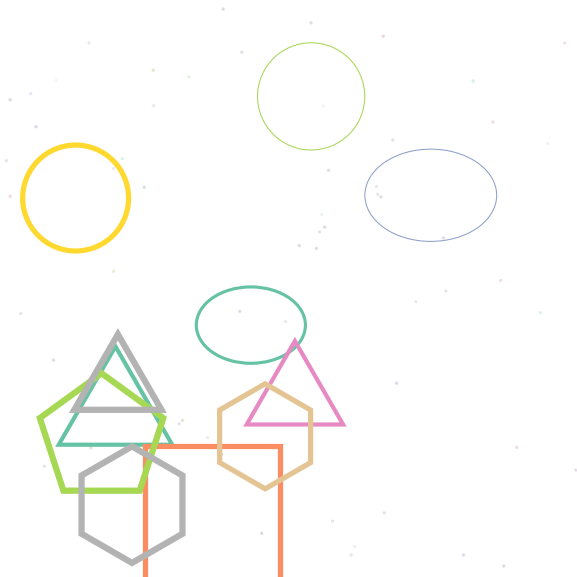[{"shape": "oval", "thickness": 1.5, "radius": 0.47, "center": [0.434, 0.436]}, {"shape": "triangle", "thickness": 2, "radius": 0.57, "center": [0.2, 0.286]}, {"shape": "square", "thickness": 2.5, "radius": 0.59, "center": [0.368, 0.109]}, {"shape": "oval", "thickness": 0.5, "radius": 0.57, "center": [0.746, 0.661]}, {"shape": "triangle", "thickness": 2, "radius": 0.48, "center": [0.511, 0.312]}, {"shape": "circle", "thickness": 0.5, "radius": 0.46, "center": [0.539, 0.832]}, {"shape": "pentagon", "thickness": 3, "radius": 0.56, "center": [0.176, 0.24]}, {"shape": "circle", "thickness": 2.5, "radius": 0.46, "center": [0.131, 0.656]}, {"shape": "hexagon", "thickness": 2.5, "radius": 0.45, "center": [0.459, 0.244]}, {"shape": "hexagon", "thickness": 3, "radius": 0.5, "center": [0.229, 0.125]}, {"shape": "triangle", "thickness": 3, "radius": 0.44, "center": [0.204, 0.333]}]